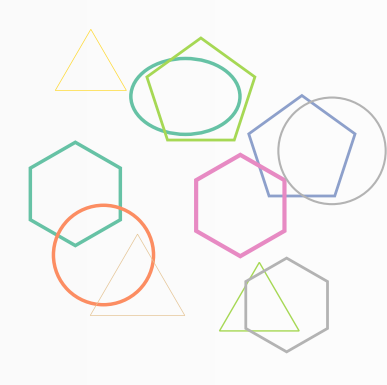[{"shape": "hexagon", "thickness": 2.5, "radius": 0.67, "center": [0.194, 0.496]}, {"shape": "oval", "thickness": 2.5, "radius": 0.7, "center": [0.478, 0.75]}, {"shape": "circle", "thickness": 2.5, "radius": 0.65, "center": [0.267, 0.338]}, {"shape": "pentagon", "thickness": 2, "radius": 0.72, "center": [0.779, 0.608]}, {"shape": "hexagon", "thickness": 3, "radius": 0.66, "center": [0.62, 0.466]}, {"shape": "triangle", "thickness": 1, "radius": 0.59, "center": [0.669, 0.2]}, {"shape": "pentagon", "thickness": 2, "radius": 0.73, "center": [0.518, 0.755]}, {"shape": "triangle", "thickness": 0.5, "radius": 0.53, "center": [0.234, 0.818]}, {"shape": "triangle", "thickness": 0.5, "radius": 0.7, "center": [0.355, 0.251]}, {"shape": "circle", "thickness": 1.5, "radius": 0.69, "center": [0.857, 0.608]}, {"shape": "hexagon", "thickness": 2, "radius": 0.61, "center": [0.74, 0.208]}]